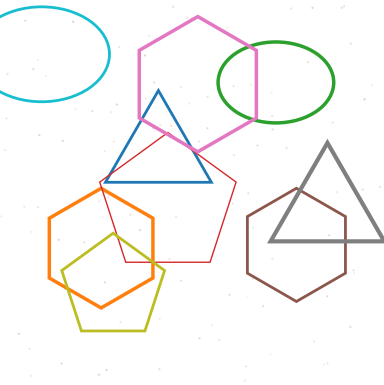[{"shape": "triangle", "thickness": 2, "radius": 0.79, "center": [0.411, 0.606]}, {"shape": "hexagon", "thickness": 2.5, "radius": 0.78, "center": [0.263, 0.356]}, {"shape": "oval", "thickness": 2.5, "radius": 0.75, "center": [0.717, 0.786]}, {"shape": "pentagon", "thickness": 1, "radius": 0.93, "center": [0.436, 0.47]}, {"shape": "hexagon", "thickness": 2, "radius": 0.74, "center": [0.77, 0.364]}, {"shape": "hexagon", "thickness": 2.5, "radius": 0.88, "center": [0.514, 0.781]}, {"shape": "triangle", "thickness": 3, "radius": 0.85, "center": [0.851, 0.458]}, {"shape": "pentagon", "thickness": 2, "radius": 0.7, "center": [0.294, 0.254]}, {"shape": "oval", "thickness": 2, "radius": 0.88, "center": [0.108, 0.859]}]